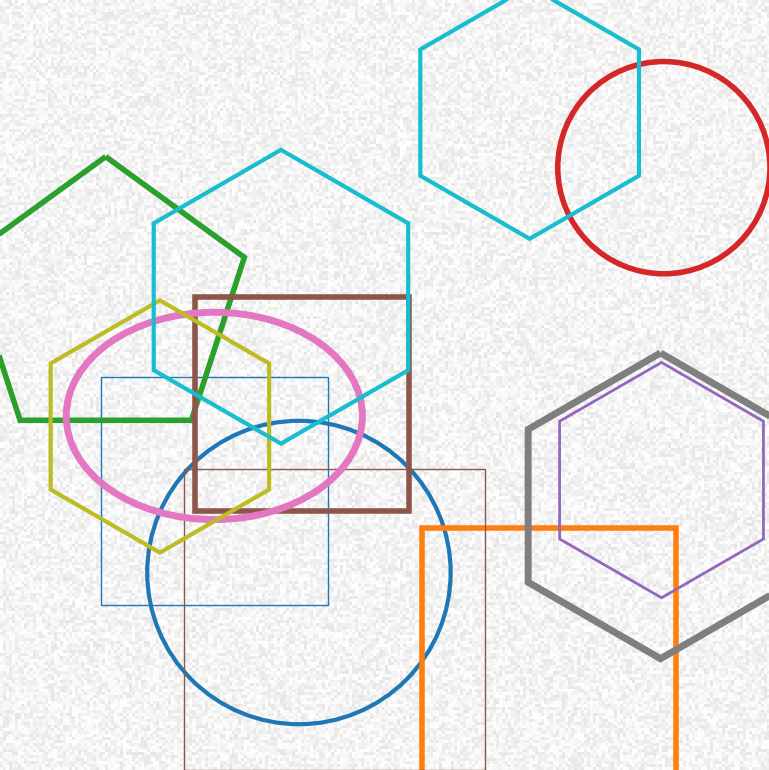[{"shape": "square", "thickness": 0.5, "radius": 0.74, "center": [0.279, 0.363]}, {"shape": "circle", "thickness": 1.5, "radius": 0.99, "center": [0.388, 0.256]}, {"shape": "square", "thickness": 2, "radius": 0.82, "center": [0.713, 0.15]}, {"shape": "pentagon", "thickness": 2, "radius": 0.95, "center": [0.137, 0.607]}, {"shape": "circle", "thickness": 2, "radius": 0.69, "center": [0.862, 0.782]}, {"shape": "hexagon", "thickness": 1, "radius": 0.76, "center": [0.859, 0.376]}, {"shape": "square", "thickness": 2, "radius": 0.69, "center": [0.392, 0.475]}, {"shape": "square", "thickness": 0.5, "radius": 0.98, "center": [0.434, 0.195]}, {"shape": "oval", "thickness": 2.5, "radius": 0.96, "center": [0.278, 0.46]}, {"shape": "hexagon", "thickness": 2.5, "radius": 0.99, "center": [0.858, 0.343]}, {"shape": "hexagon", "thickness": 1.5, "radius": 0.82, "center": [0.208, 0.446]}, {"shape": "hexagon", "thickness": 1.5, "radius": 0.95, "center": [0.365, 0.615]}, {"shape": "hexagon", "thickness": 1.5, "radius": 0.82, "center": [0.688, 0.854]}]